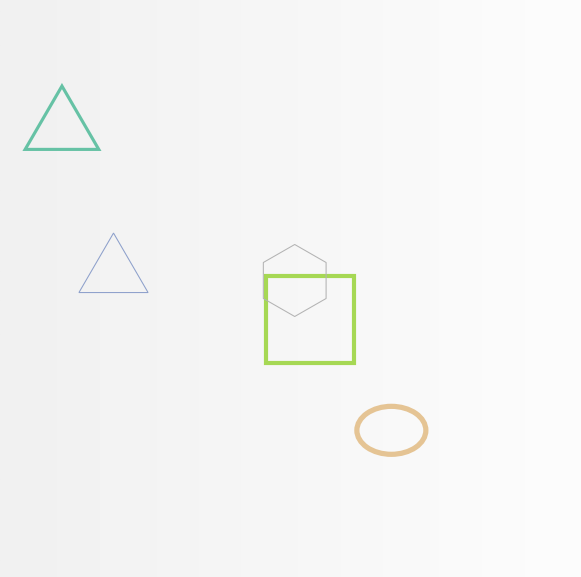[{"shape": "triangle", "thickness": 1.5, "radius": 0.37, "center": [0.107, 0.777]}, {"shape": "triangle", "thickness": 0.5, "radius": 0.34, "center": [0.195, 0.527]}, {"shape": "square", "thickness": 2, "radius": 0.38, "center": [0.534, 0.446]}, {"shape": "oval", "thickness": 2.5, "radius": 0.3, "center": [0.673, 0.254]}, {"shape": "hexagon", "thickness": 0.5, "radius": 0.31, "center": [0.507, 0.513]}]